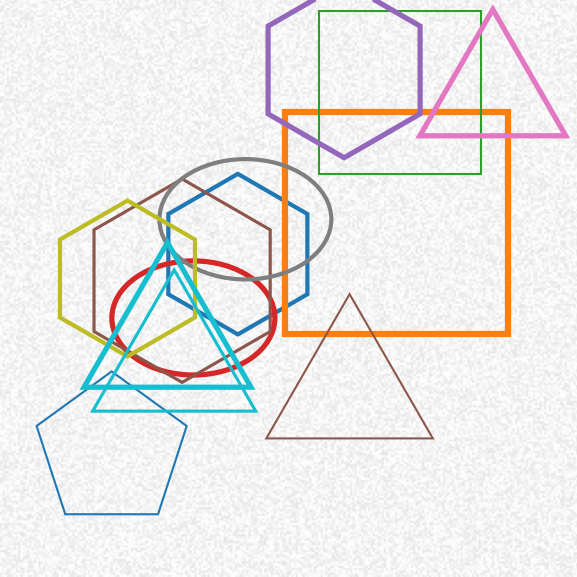[{"shape": "pentagon", "thickness": 1, "radius": 0.68, "center": [0.193, 0.219]}, {"shape": "hexagon", "thickness": 2, "radius": 0.69, "center": [0.412, 0.559]}, {"shape": "square", "thickness": 3, "radius": 0.96, "center": [0.686, 0.613]}, {"shape": "square", "thickness": 1, "radius": 0.7, "center": [0.693, 0.839]}, {"shape": "oval", "thickness": 2.5, "radius": 0.71, "center": [0.335, 0.449]}, {"shape": "hexagon", "thickness": 2.5, "radius": 0.76, "center": [0.596, 0.878]}, {"shape": "hexagon", "thickness": 1.5, "radius": 0.88, "center": [0.315, 0.513]}, {"shape": "triangle", "thickness": 1, "radius": 0.83, "center": [0.605, 0.323]}, {"shape": "triangle", "thickness": 2.5, "radius": 0.73, "center": [0.853, 0.837]}, {"shape": "oval", "thickness": 2, "radius": 0.74, "center": [0.425, 0.619]}, {"shape": "hexagon", "thickness": 2, "radius": 0.67, "center": [0.221, 0.517]}, {"shape": "triangle", "thickness": 2.5, "radius": 0.83, "center": [0.29, 0.412]}, {"shape": "triangle", "thickness": 1.5, "radius": 0.82, "center": [0.302, 0.369]}]